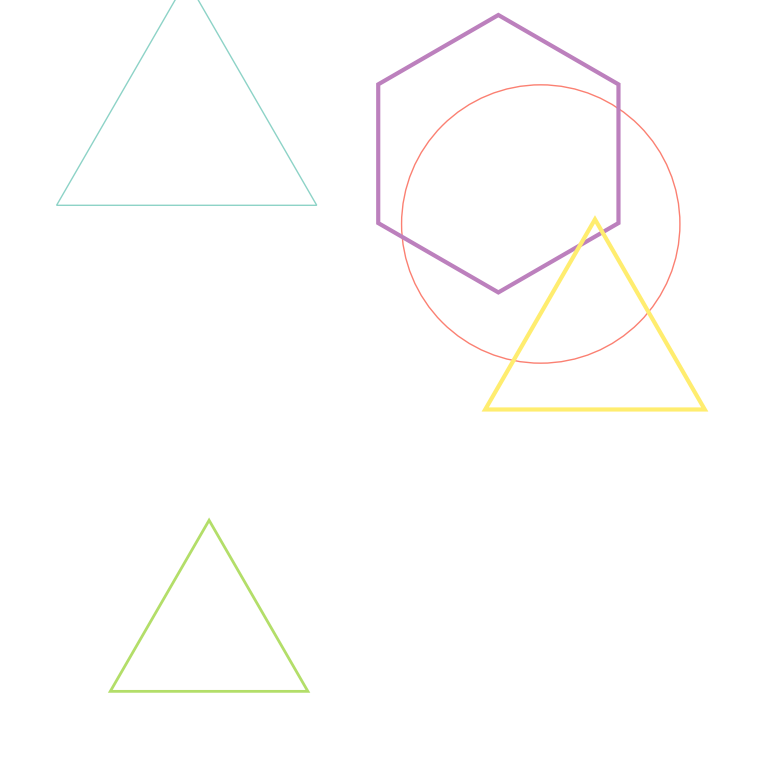[{"shape": "triangle", "thickness": 0.5, "radius": 0.98, "center": [0.242, 0.831]}, {"shape": "circle", "thickness": 0.5, "radius": 0.9, "center": [0.702, 0.709]}, {"shape": "triangle", "thickness": 1, "radius": 0.74, "center": [0.272, 0.176]}, {"shape": "hexagon", "thickness": 1.5, "radius": 0.9, "center": [0.647, 0.8]}, {"shape": "triangle", "thickness": 1.5, "radius": 0.82, "center": [0.773, 0.551]}]